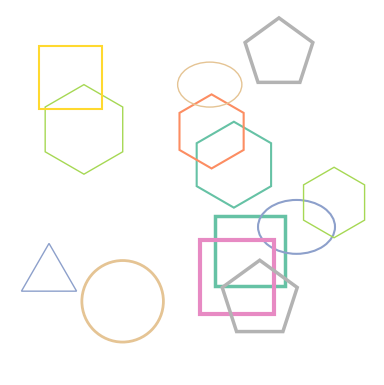[{"shape": "square", "thickness": 2.5, "radius": 0.45, "center": [0.648, 0.348]}, {"shape": "hexagon", "thickness": 1.5, "radius": 0.56, "center": [0.607, 0.572]}, {"shape": "hexagon", "thickness": 1.5, "radius": 0.48, "center": [0.55, 0.659]}, {"shape": "oval", "thickness": 1.5, "radius": 0.5, "center": [0.77, 0.411]}, {"shape": "triangle", "thickness": 1, "radius": 0.41, "center": [0.127, 0.285]}, {"shape": "square", "thickness": 3, "radius": 0.48, "center": [0.616, 0.281]}, {"shape": "hexagon", "thickness": 1, "radius": 0.58, "center": [0.218, 0.664]}, {"shape": "hexagon", "thickness": 1, "radius": 0.46, "center": [0.868, 0.474]}, {"shape": "square", "thickness": 1.5, "radius": 0.41, "center": [0.184, 0.798]}, {"shape": "circle", "thickness": 2, "radius": 0.53, "center": [0.319, 0.217]}, {"shape": "oval", "thickness": 1, "radius": 0.42, "center": [0.545, 0.78]}, {"shape": "pentagon", "thickness": 2.5, "radius": 0.51, "center": [0.675, 0.222]}, {"shape": "pentagon", "thickness": 2.5, "radius": 0.46, "center": [0.725, 0.861]}]